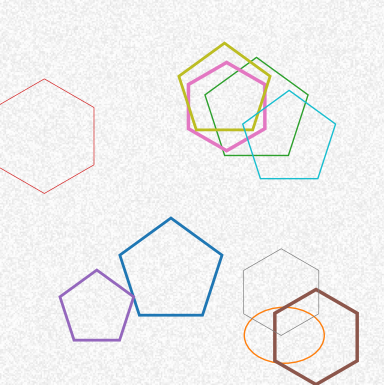[{"shape": "pentagon", "thickness": 2, "radius": 0.7, "center": [0.444, 0.294]}, {"shape": "oval", "thickness": 1, "radius": 0.52, "center": [0.738, 0.129]}, {"shape": "pentagon", "thickness": 1, "radius": 0.7, "center": [0.666, 0.71]}, {"shape": "hexagon", "thickness": 0.5, "radius": 0.74, "center": [0.115, 0.646]}, {"shape": "pentagon", "thickness": 2, "radius": 0.5, "center": [0.251, 0.198]}, {"shape": "hexagon", "thickness": 2.5, "radius": 0.62, "center": [0.821, 0.125]}, {"shape": "hexagon", "thickness": 2.5, "radius": 0.57, "center": [0.589, 0.723]}, {"shape": "hexagon", "thickness": 0.5, "radius": 0.56, "center": [0.73, 0.241]}, {"shape": "pentagon", "thickness": 2, "radius": 0.62, "center": [0.583, 0.763]}, {"shape": "pentagon", "thickness": 1, "radius": 0.63, "center": [0.751, 0.639]}]